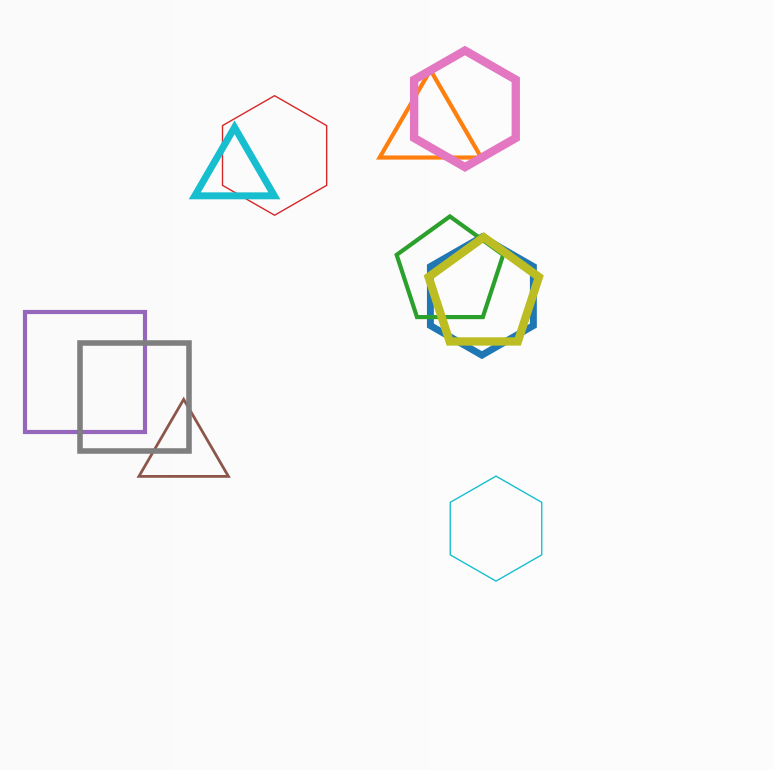[{"shape": "hexagon", "thickness": 2.5, "radius": 0.38, "center": [0.622, 0.615]}, {"shape": "triangle", "thickness": 1.5, "radius": 0.38, "center": [0.555, 0.833]}, {"shape": "pentagon", "thickness": 1.5, "radius": 0.36, "center": [0.581, 0.647]}, {"shape": "hexagon", "thickness": 0.5, "radius": 0.39, "center": [0.354, 0.798]}, {"shape": "square", "thickness": 1.5, "radius": 0.39, "center": [0.11, 0.517]}, {"shape": "triangle", "thickness": 1, "radius": 0.33, "center": [0.237, 0.415]}, {"shape": "hexagon", "thickness": 3, "radius": 0.38, "center": [0.6, 0.859]}, {"shape": "square", "thickness": 2, "radius": 0.35, "center": [0.173, 0.484]}, {"shape": "pentagon", "thickness": 3, "radius": 0.37, "center": [0.624, 0.617]}, {"shape": "hexagon", "thickness": 0.5, "radius": 0.34, "center": [0.64, 0.313]}, {"shape": "triangle", "thickness": 2.5, "radius": 0.3, "center": [0.303, 0.775]}]